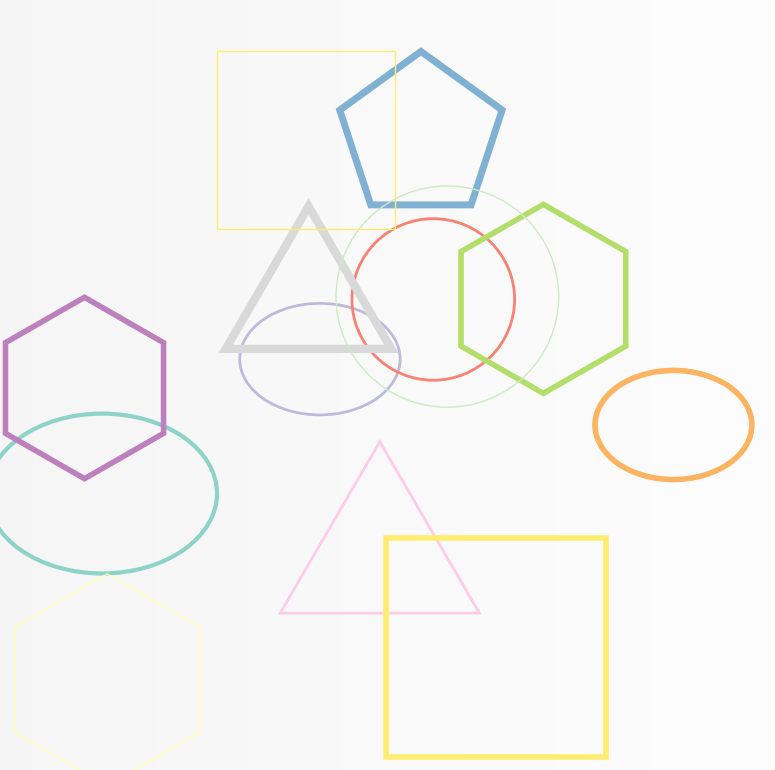[{"shape": "oval", "thickness": 1.5, "radius": 0.74, "center": [0.132, 0.359]}, {"shape": "hexagon", "thickness": 0.5, "radius": 0.69, "center": [0.139, 0.117]}, {"shape": "oval", "thickness": 1, "radius": 0.52, "center": [0.413, 0.534]}, {"shape": "circle", "thickness": 1, "radius": 0.52, "center": [0.559, 0.611]}, {"shape": "pentagon", "thickness": 2.5, "radius": 0.55, "center": [0.543, 0.823]}, {"shape": "oval", "thickness": 2, "radius": 0.51, "center": [0.869, 0.448]}, {"shape": "hexagon", "thickness": 2, "radius": 0.61, "center": [0.701, 0.612]}, {"shape": "triangle", "thickness": 1, "radius": 0.74, "center": [0.49, 0.278]}, {"shape": "triangle", "thickness": 3, "radius": 0.62, "center": [0.398, 0.609]}, {"shape": "hexagon", "thickness": 2, "radius": 0.59, "center": [0.109, 0.496]}, {"shape": "circle", "thickness": 0.5, "radius": 0.72, "center": [0.577, 0.615]}, {"shape": "square", "thickness": 2, "radius": 0.71, "center": [0.64, 0.159]}, {"shape": "square", "thickness": 0.5, "radius": 0.58, "center": [0.395, 0.818]}]